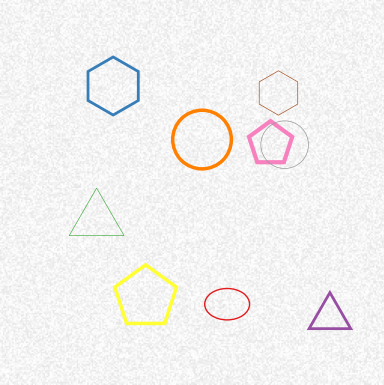[{"shape": "oval", "thickness": 1, "radius": 0.29, "center": [0.59, 0.21]}, {"shape": "hexagon", "thickness": 2, "radius": 0.38, "center": [0.294, 0.777]}, {"shape": "triangle", "thickness": 0.5, "radius": 0.41, "center": [0.251, 0.429]}, {"shape": "triangle", "thickness": 2, "radius": 0.31, "center": [0.857, 0.178]}, {"shape": "circle", "thickness": 2.5, "radius": 0.38, "center": [0.525, 0.638]}, {"shape": "pentagon", "thickness": 2.5, "radius": 0.42, "center": [0.378, 0.228]}, {"shape": "hexagon", "thickness": 0.5, "radius": 0.29, "center": [0.723, 0.758]}, {"shape": "pentagon", "thickness": 3, "radius": 0.3, "center": [0.703, 0.626]}, {"shape": "circle", "thickness": 0.5, "radius": 0.31, "center": [0.739, 0.624]}]